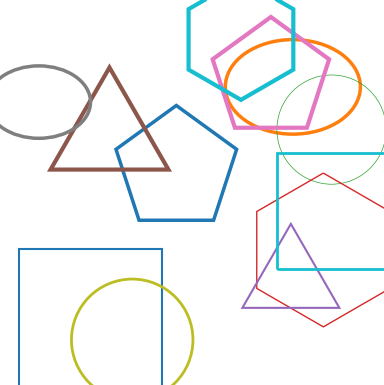[{"shape": "pentagon", "thickness": 2.5, "radius": 0.82, "center": [0.458, 0.561]}, {"shape": "square", "thickness": 1.5, "radius": 0.93, "center": [0.236, 0.167]}, {"shape": "oval", "thickness": 2.5, "radius": 0.88, "center": [0.761, 0.774]}, {"shape": "circle", "thickness": 0.5, "radius": 0.71, "center": [0.861, 0.663]}, {"shape": "hexagon", "thickness": 1, "radius": 1.0, "center": [0.84, 0.351]}, {"shape": "triangle", "thickness": 1.5, "radius": 0.73, "center": [0.756, 0.273]}, {"shape": "triangle", "thickness": 3, "radius": 0.88, "center": [0.284, 0.648]}, {"shape": "pentagon", "thickness": 3, "radius": 0.8, "center": [0.704, 0.797]}, {"shape": "oval", "thickness": 2.5, "radius": 0.67, "center": [0.101, 0.735]}, {"shape": "circle", "thickness": 2, "radius": 0.79, "center": [0.343, 0.117]}, {"shape": "hexagon", "thickness": 3, "radius": 0.79, "center": [0.626, 0.898]}, {"shape": "square", "thickness": 2, "radius": 0.75, "center": [0.87, 0.453]}]